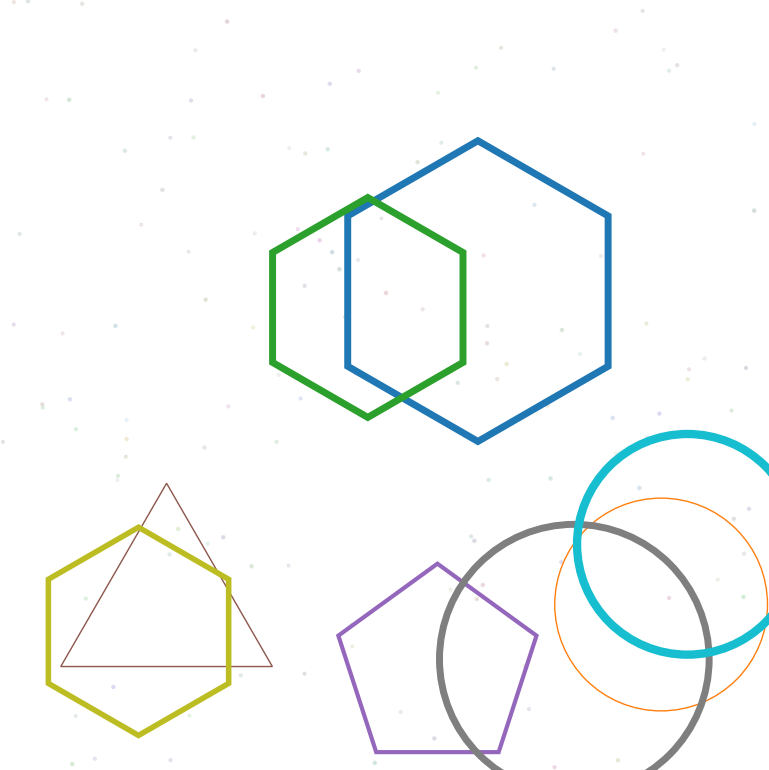[{"shape": "hexagon", "thickness": 2.5, "radius": 0.98, "center": [0.621, 0.622]}, {"shape": "circle", "thickness": 0.5, "radius": 0.69, "center": [0.859, 0.215]}, {"shape": "hexagon", "thickness": 2.5, "radius": 0.71, "center": [0.478, 0.601]}, {"shape": "pentagon", "thickness": 1.5, "radius": 0.68, "center": [0.568, 0.133]}, {"shape": "triangle", "thickness": 0.5, "radius": 0.79, "center": [0.216, 0.214]}, {"shape": "circle", "thickness": 2.5, "radius": 0.88, "center": [0.746, 0.144]}, {"shape": "hexagon", "thickness": 2, "radius": 0.68, "center": [0.18, 0.18]}, {"shape": "circle", "thickness": 3, "radius": 0.72, "center": [0.893, 0.293]}]